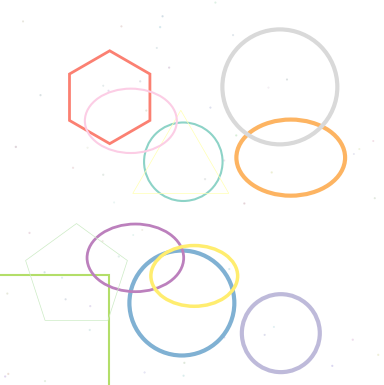[{"shape": "circle", "thickness": 1.5, "radius": 0.51, "center": [0.476, 0.58]}, {"shape": "triangle", "thickness": 0.5, "radius": 0.72, "center": [0.47, 0.57]}, {"shape": "circle", "thickness": 3, "radius": 0.51, "center": [0.729, 0.135]}, {"shape": "hexagon", "thickness": 2, "radius": 0.6, "center": [0.285, 0.747]}, {"shape": "circle", "thickness": 3, "radius": 0.68, "center": [0.472, 0.213]}, {"shape": "oval", "thickness": 3, "radius": 0.71, "center": [0.755, 0.591]}, {"shape": "square", "thickness": 1.5, "radius": 0.73, "center": [0.139, 0.141]}, {"shape": "oval", "thickness": 1.5, "radius": 0.6, "center": [0.34, 0.686]}, {"shape": "circle", "thickness": 3, "radius": 0.75, "center": [0.727, 0.774]}, {"shape": "oval", "thickness": 2, "radius": 0.63, "center": [0.352, 0.33]}, {"shape": "pentagon", "thickness": 0.5, "radius": 0.7, "center": [0.199, 0.28]}, {"shape": "oval", "thickness": 2.5, "radius": 0.56, "center": [0.505, 0.283]}]